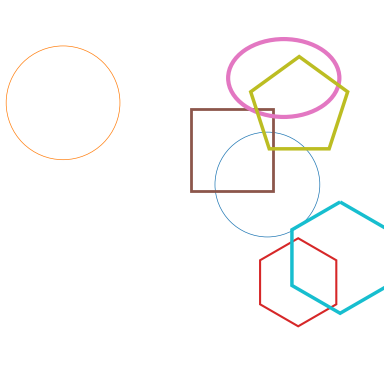[{"shape": "circle", "thickness": 0.5, "radius": 0.68, "center": [0.695, 0.521]}, {"shape": "circle", "thickness": 0.5, "radius": 0.74, "center": [0.164, 0.733]}, {"shape": "hexagon", "thickness": 1.5, "radius": 0.57, "center": [0.775, 0.267]}, {"shape": "square", "thickness": 2, "radius": 0.53, "center": [0.603, 0.611]}, {"shape": "oval", "thickness": 3, "radius": 0.72, "center": [0.737, 0.797]}, {"shape": "pentagon", "thickness": 2.5, "radius": 0.66, "center": [0.777, 0.721]}, {"shape": "hexagon", "thickness": 2.5, "radius": 0.72, "center": [0.883, 0.331]}]